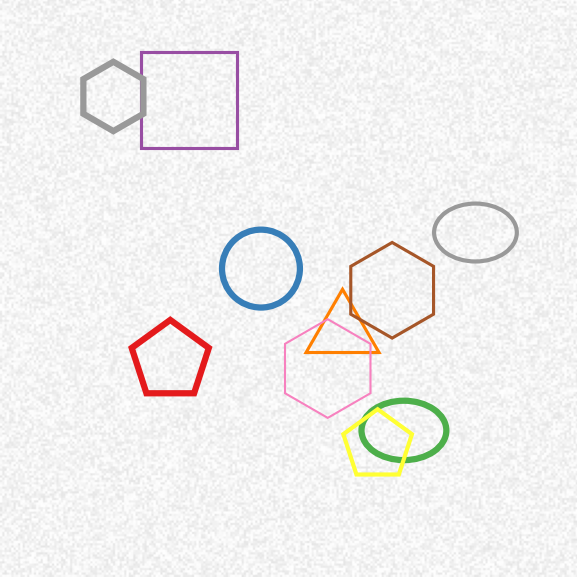[{"shape": "pentagon", "thickness": 3, "radius": 0.35, "center": [0.295, 0.375]}, {"shape": "circle", "thickness": 3, "radius": 0.34, "center": [0.452, 0.534]}, {"shape": "oval", "thickness": 3, "radius": 0.37, "center": [0.699, 0.254]}, {"shape": "square", "thickness": 1.5, "radius": 0.42, "center": [0.327, 0.826]}, {"shape": "triangle", "thickness": 1.5, "radius": 0.36, "center": [0.593, 0.425]}, {"shape": "pentagon", "thickness": 2, "radius": 0.31, "center": [0.654, 0.228]}, {"shape": "hexagon", "thickness": 1.5, "radius": 0.41, "center": [0.679, 0.496]}, {"shape": "hexagon", "thickness": 1, "radius": 0.43, "center": [0.568, 0.361]}, {"shape": "oval", "thickness": 2, "radius": 0.36, "center": [0.823, 0.597]}, {"shape": "hexagon", "thickness": 3, "radius": 0.3, "center": [0.196, 0.832]}]